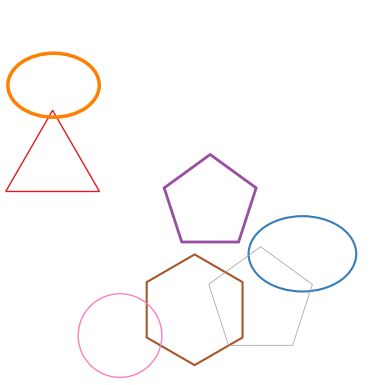[{"shape": "triangle", "thickness": 1, "radius": 0.7, "center": [0.137, 0.573]}, {"shape": "oval", "thickness": 1.5, "radius": 0.7, "center": [0.785, 0.341]}, {"shape": "pentagon", "thickness": 2, "radius": 0.63, "center": [0.546, 0.473]}, {"shape": "oval", "thickness": 2.5, "radius": 0.59, "center": [0.139, 0.779]}, {"shape": "hexagon", "thickness": 1.5, "radius": 0.72, "center": [0.506, 0.195]}, {"shape": "circle", "thickness": 1, "radius": 0.54, "center": [0.312, 0.128]}, {"shape": "pentagon", "thickness": 0.5, "radius": 0.71, "center": [0.677, 0.218]}]